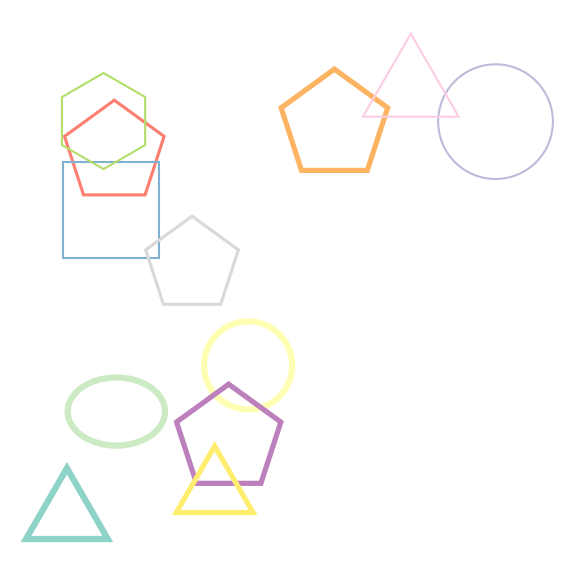[{"shape": "triangle", "thickness": 3, "radius": 0.41, "center": [0.116, 0.107]}, {"shape": "circle", "thickness": 3, "radius": 0.38, "center": [0.43, 0.366]}, {"shape": "circle", "thickness": 1, "radius": 0.5, "center": [0.858, 0.788]}, {"shape": "pentagon", "thickness": 1.5, "radius": 0.45, "center": [0.198, 0.735]}, {"shape": "square", "thickness": 1, "radius": 0.41, "center": [0.192, 0.636]}, {"shape": "pentagon", "thickness": 2.5, "radius": 0.48, "center": [0.579, 0.782]}, {"shape": "hexagon", "thickness": 1, "radius": 0.42, "center": [0.179, 0.79]}, {"shape": "triangle", "thickness": 1, "radius": 0.48, "center": [0.711, 0.845]}, {"shape": "pentagon", "thickness": 1.5, "radius": 0.42, "center": [0.333, 0.54]}, {"shape": "pentagon", "thickness": 2.5, "radius": 0.47, "center": [0.396, 0.239]}, {"shape": "oval", "thickness": 3, "radius": 0.42, "center": [0.201, 0.287]}, {"shape": "triangle", "thickness": 2.5, "radius": 0.38, "center": [0.372, 0.15]}]